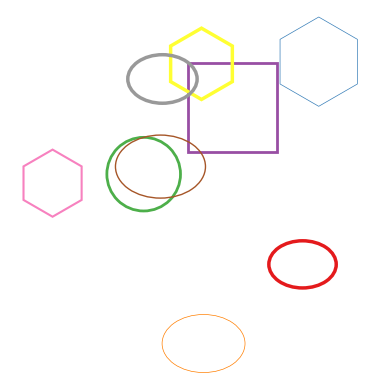[{"shape": "oval", "thickness": 2.5, "radius": 0.44, "center": [0.786, 0.313]}, {"shape": "hexagon", "thickness": 0.5, "radius": 0.58, "center": [0.828, 0.84]}, {"shape": "circle", "thickness": 2, "radius": 0.48, "center": [0.373, 0.548]}, {"shape": "square", "thickness": 2, "radius": 0.58, "center": [0.603, 0.72]}, {"shape": "oval", "thickness": 0.5, "radius": 0.54, "center": [0.529, 0.108]}, {"shape": "hexagon", "thickness": 2.5, "radius": 0.46, "center": [0.523, 0.834]}, {"shape": "oval", "thickness": 1, "radius": 0.58, "center": [0.417, 0.567]}, {"shape": "hexagon", "thickness": 1.5, "radius": 0.44, "center": [0.137, 0.524]}, {"shape": "oval", "thickness": 2.5, "radius": 0.45, "center": [0.422, 0.795]}]